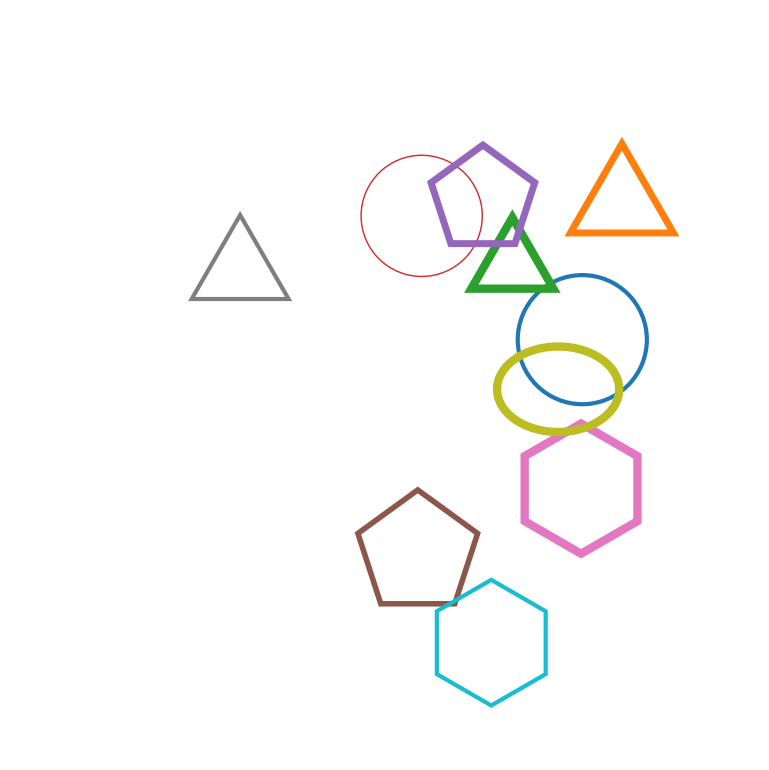[{"shape": "circle", "thickness": 1.5, "radius": 0.42, "center": [0.756, 0.559]}, {"shape": "triangle", "thickness": 2.5, "radius": 0.39, "center": [0.808, 0.736]}, {"shape": "triangle", "thickness": 3, "radius": 0.31, "center": [0.665, 0.656]}, {"shape": "circle", "thickness": 0.5, "radius": 0.39, "center": [0.548, 0.72]}, {"shape": "pentagon", "thickness": 2.5, "radius": 0.35, "center": [0.627, 0.741]}, {"shape": "pentagon", "thickness": 2, "radius": 0.41, "center": [0.543, 0.282]}, {"shape": "hexagon", "thickness": 3, "radius": 0.42, "center": [0.755, 0.365]}, {"shape": "triangle", "thickness": 1.5, "radius": 0.36, "center": [0.312, 0.648]}, {"shape": "oval", "thickness": 3, "radius": 0.4, "center": [0.725, 0.494]}, {"shape": "hexagon", "thickness": 1.5, "radius": 0.41, "center": [0.638, 0.165]}]